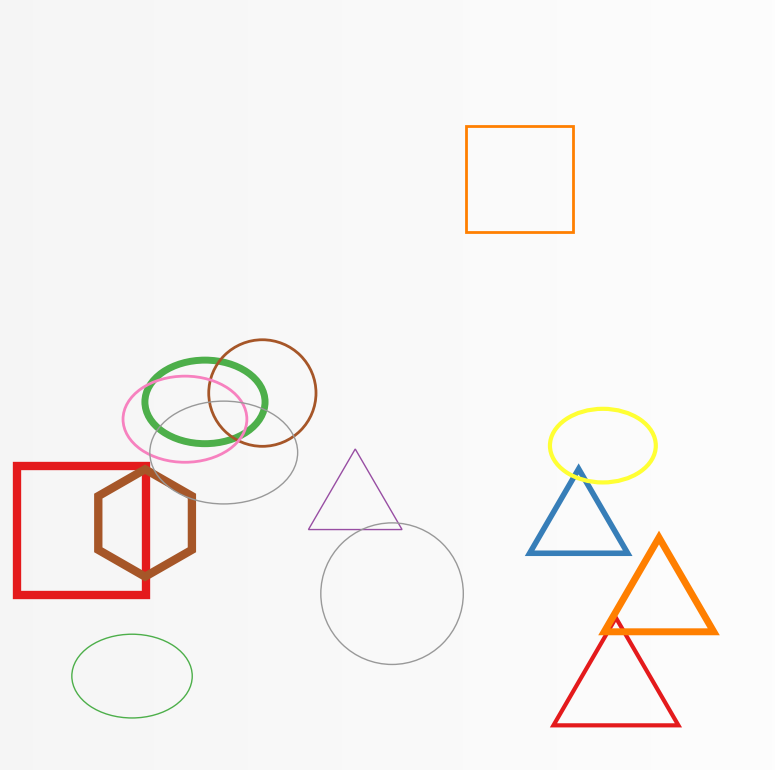[{"shape": "triangle", "thickness": 1.5, "radius": 0.47, "center": [0.795, 0.105]}, {"shape": "square", "thickness": 3, "radius": 0.42, "center": [0.105, 0.311]}, {"shape": "triangle", "thickness": 2, "radius": 0.37, "center": [0.747, 0.318]}, {"shape": "oval", "thickness": 0.5, "radius": 0.39, "center": [0.17, 0.122]}, {"shape": "oval", "thickness": 2.5, "radius": 0.39, "center": [0.264, 0.478]}, {"shape": "triangle", "thickness": 0.5, "radius": 0.35, "center": [0.458, 0.347]}, {"shape": "triangle", "thickness": 2.5, "radius": 0.41, "center": [0.85, 0.22]}, {"shape": "square", "thickness": 1, "radius": 0.34, "center": [0.671, 0.768]}, {"shape": "oval", "thickness": 1.5, "radius": 0.34, "center": [0.778, 0.421]}, {"shape": "hexagon", "thickness": 3, "radius": 0.35, "center": [0.187, 0.321]}, {"shape": "circle", "thickness": 1, "radius": 0.35, "center": [0.339, 0.49]}, {"shape": "oval", "thickness": 1, "radius": 0.4, "center": [0.239, 0.456]}, {"shape": "oval", "thickness": 0.5, "radius": 0.48, "center": [0.289, 0.412]}, {"shape": "circle", "thickness": 0.5, "radius": 0.46, "center": [0.506, 0.229]}]